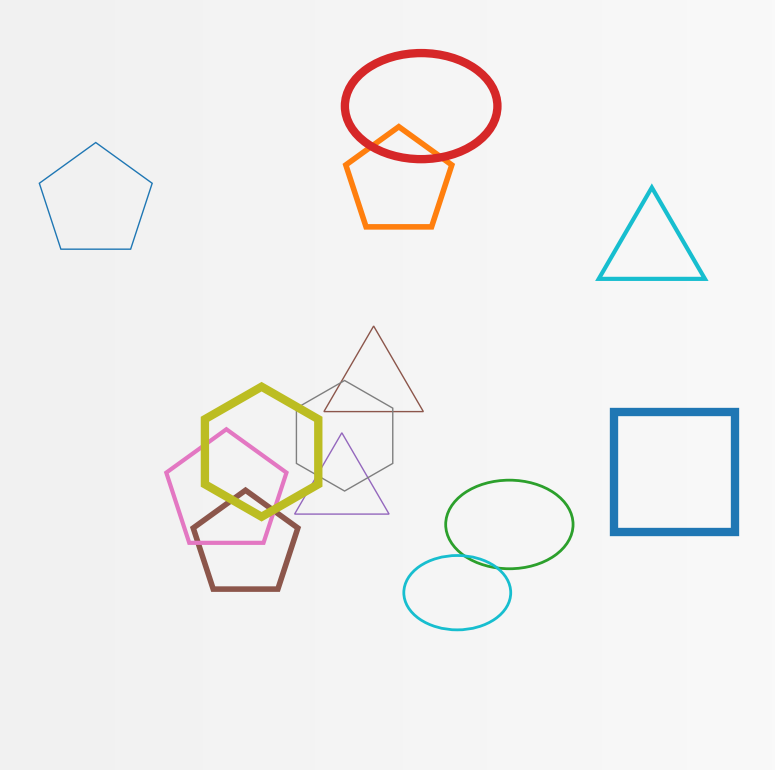[{"shape": "square", "thickness": 3, "radius": 0.39, "center": [0.87, 0.387]}, {"shape": "pentagon", "thickness": 0.5, "radius": 0.38, "center": [0.124, 0.738]}, {"shape": "pentagon", "thickness": 2, "radius": 0.36, "center": [0.515, 0.764]}, {"shape": "oval", "thickness": 1, "radius": 0.41, "center": [0.657, 0.319]}, {"shape": "oval", "thickness": 3, "radius": 0.49, "center": [0.543, 0.862]}, {"shape": "triangle", "thickness": 0.5, "radius": 0.35, "center": [0.441, 0.368]}, {"shape": "triangle", "thickness": 0.5, "radius": 0.37, "center": [0.482, 0.502]}, {"shape": "pentagon", "thickness": 2, "radius": 0.35, "center": [0.317, 0.292]}, {"shape": "pentagon", "thickness": 1.5, "radius": 0.41, "center": [0.292, 0.361]}, {"shape": "hexagon", "thickness": 0.5, "radius": 0.36, "center": [0.445, 0.434]}, {"shape": "hexagon", "thickness": 3, "radius": 0.42, "center": [0.338, 0.413]}, {"shape": "triangle", "thickness": 1.5, "radius": 0.4, "center": [0.841, 0.677]}, {"shape": "oval", "thickness": 1, "radius": 0.34, "center": [0.59, 0.23]}]